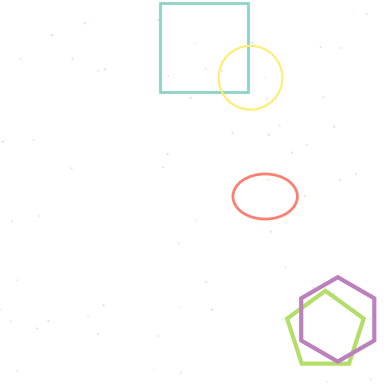[{"shape": "square", "thickness": 2, "radius": 0.57, "center": [0.529, 0.876]}, {"shape": "oval", "thickness": 2, "radius": 0.42, "center": [0.689, 0.49]}, {"shape": "pentagon", "thickness": 3, "radius": 0.52, "center": [0.845, 0.14]}, {"shape": "hexagon", "thickness": 3, "radius": 0.55, "center": [0.877, 0.17]}, {"shape": "circle", "thickness": 1.5, "radius": 0.41, "center": [0.651, 0.798]}]